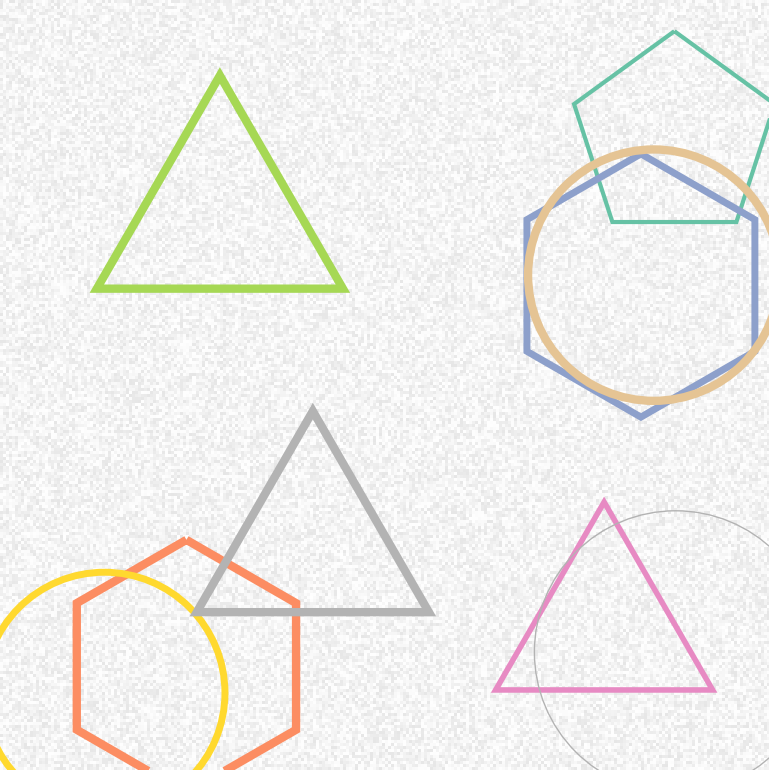[{"shape": "pentagon", "thickness": 1.5, "radius": 0.68, "center": [0.876, 0.822]}, {"shape": "hexagon", "thickness": 3, "radius": 0.82, "center": [0.242, 0.134]}, {"shape": "hexagon", "thickness": 2.5, "radius": 0.85, "center": [0.832, 0.629]}, {"shape": "triangle", "thickness": 2, "radius": 0.81, "center": [0.785, 0.185]}, {"shape": "triangle", "thickness": 3, "radius": 0.92, "center": [0.286, 0.717]}, {"shape": "circle", "thickness": 2.5, "radius": 0.78, "center": [0.136, 0.1]}, {"shape": "circle", "thickness": 3, "radius": 0.82, "center": [0.849, 0.643]}, {"shape": "circle", "thickness": 0.5, "radius": 0.92, "center": [0.877, 0.153]}, {"shape": "triangle", "thickness": 3, "radius": 0.87, "center": [0.406, 0.292]}]